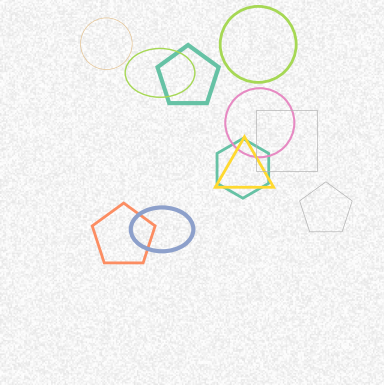[{"shape": "hexagon", "thickness": 2, "radius": 0.39, "center": [0.631, 0.563]}, {"shape": "pentagon", "thickness": 3, "radius": 0.42, "center": [0.489, 0.8]}, {"shape": "pentagon", "thickness": 2, "radius": 0.43, "center": [0.321, 0.387]}, {"shape": "oval", "thickness": 3, "radius": 0.41, "center": [0.421, 0.404]}, {"shape": "circle", "thickness": 1.5, "radius": 0.45, "center": [0.675, 0.681]}, {"shape": "oval", "thickness": 1, "radius": 0.45, "center": [0.416, 0.811]}, {"shape": "circle", "thickness": 2, "radius": 0.49, "center": [0.671, 0.885]}, {"shape": "triangle", "thickness": 2, "radius": 0.44, "center": [0.635, 0.557]}, {"shape": "circle", "thickness": 0.5, "radius": 0.34, "center": [0.276, 0.886]}, {"shape": "pentagon", "thickness": 0.5, "radius": 0.36, "center": [0.847, 0.456]}, {"shape": "square", "thickness": 0.5, "radius": 0.39, "center": [0.745, 0.635]}]